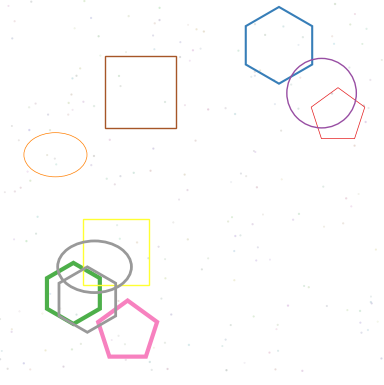[{"shape": "pentagon", "thickness": 0.5, "radius": 0.37, "center": [0.878, 0.699]}, {"shape": "hexagon", "thickness": 1.5, "radius": 0.5, "center": [0.725, 0.882]}, {"shape": "hexagon", "thickness": 3, "radius": 0.4, "center": [0.191, 0.238]}, {"shape": "circle", "thickness": 1, "radius": 0.45, "center": [0.835, 0.758]}, {"shape": "oval", "thickness": 0.5, "radius": 0.41, "center": [0.144, 0.598]}, {"shape": "square", "thickness": 1, "radius": 0.43, "center": [0.301, 0.345]}, {"shape": "square", "thickness": 1, "radius": 0.46, "center": [0.365, 0.761]}, {"shape": "pentagon", "thickness": 3, "radius": 0.4, "center": [0.331, 0.139]}, {"shape": "oval", "thickness": 2, "radius": 0.48, "center": [0.246, 0.307]}, {"shape": "hexagon", "thickness": 2, "radius": 0.43, "center": [0.227, 0.222]}]